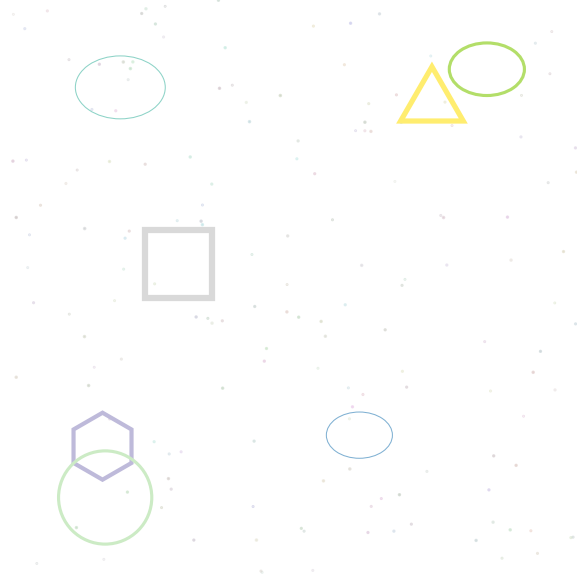[{"shape": "oval", "thickness": 0.5, "radius": 0.39, "center": [0.208, 0.848]}, {"shape": "hexagon", "thickness": 2, "radius": 0.29, "center": [0.178, 0.226]}, {"shape": "oval", "thickness": 0.5, "radius": 0.29, "center": [0.622, 0.246]}, {"shape": "oval", "thickness": 1.5, "radius": 0.33, "center": [0.843, 0.879]}, {"shape": "square", "thickness": 3, "radius": 0.29, "center": [0.309, 0.542]}, {"shape": "circle", "thickness": 1.5, "radius": 0.4, "center": [0.182, 0.138]}, {"shape": "triangle", "thickness": 2.5, "radius": 0.31, "center": [0.748, 0.821]}]